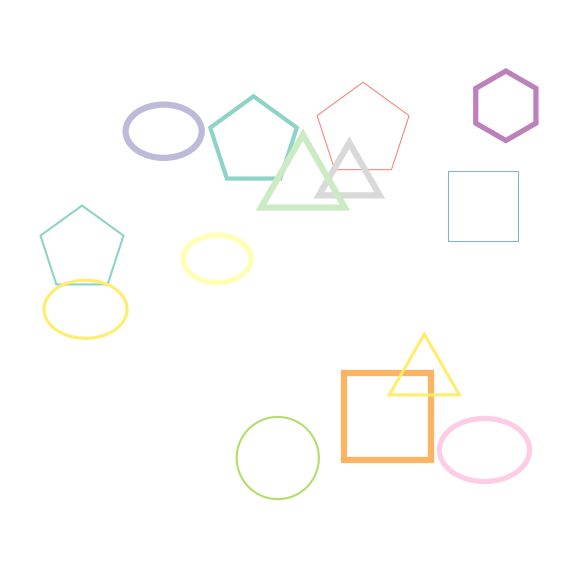[{"shape": "pentagon", "thickness": 2, "radius": 0.39, "center": [0.439, 0.754]}, {"shape": "pentagon", "thickness": 1, "radius": 0.38, "center": [0.142, 0.568]}, {"shape": "oval", "thickness": 2.5, "radius": 0.29, "center": [0.376, 0.551]}, {"shape": "oval", "thickness": 3, "radius": 0.33, "center": [0.283, 0.772]}, {"shape": "pentagon", "thickness": 0.5, "radius": 0.42, "center": [0.629, 0.773]}, {"shape": "square", "thickness": 0.5, "radius": 0.3, "center": [0.836, 0.642]}, {"shape": "square", "thickness": 3, "radius": 0.38, "center": [0.671, 0.278]}, {"shape": "circle", "thickness": 1, "radius": 0.36, "center": [0.481, 0.206]}, {"shape": "oval", "thickness": 2.5, "radius": 0.39, "center": [0.839, 0.22]}, {"shape": "triangle", "thickness": 3, "radius": 0.3, "center": [0.605, 0.691]}, {"shape": "hexagon", "thickness": 2.5, "radius": 0.3, "center": [0.876, 0.816]}, {"shape": "triangle", "thickness": 3, "radius": 0.42, "center": [0.525, 0.682]}, {"shape": "oval", "thickness": 1.5, "radius": 0.36, "center": [0.148, 0.464]}, {"shape": "triangle", "thickness": 1.5, "radius": 0.35, "center": [0.735, 0.35]}]